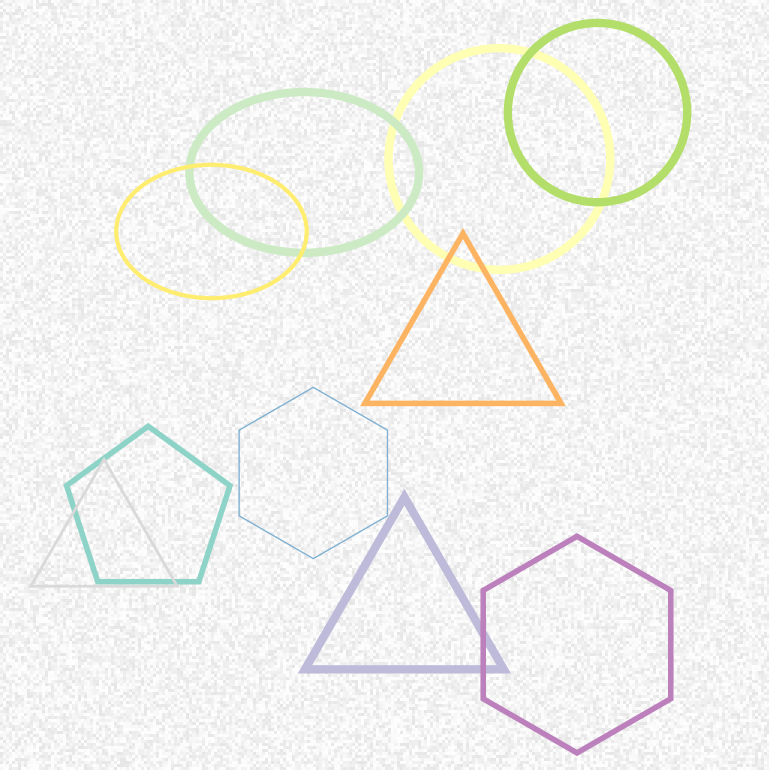[{"shape": "pentagon", "thickness": 2, "radius": 0.56, "center": [0.193, 0.335]}, {"shape": "circle", "thickness": 3, "radius": 0.72, "center": [0.649, 0.793]}, {"shape": "triangle", "thickness": 3, "radius": 0.75, "center": [0.525, 0.205]}, {"shape": "hexagon", "thickness": 0.5, "radius": 0.56, "center": [0.407, 0.386]}, {"shape": "triangle", "thickness": 2, "radius": 0.74, "center": [0.601, 0.55]}, {"shape": "circle", "thickness": 3, "radius": 0.58, "center": [0.776, 0.854]}, {"shape": "triangle", "thickness": 1, "radius": 0.55, "center": [0.135, 0.294]}, {"shape": "hexagon", "thickness": 2, "radius": 0.7, "center": [0.749, 0.163]}, {"shape": "oval", "thickness": 3, "radius": 0.75, "center": [0.395, 0.776]}, {"shape": "oval", "thickness": 1.5, "radius": 0.62, "center": [0.275, 0.699]}]